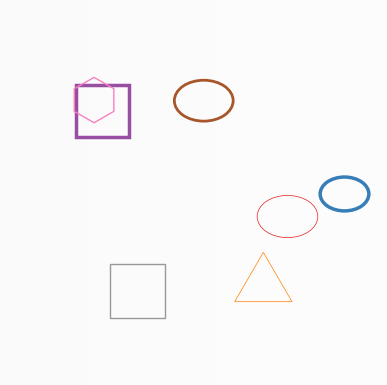[{"shape": "oval", "thickness": 0.5, "radius": 0.39, "center": [0.742, 0.438]}, {"shape": "oval", "thickness": 2.5, "radius": 0.31, "center": [0.889, 0.496]}, {"shape": "square", "thickness": 2.5, "radius": 0.34, "center": [0.264, 0.712]}, {"shape": "triangle", "thickness": 0.5, "radius": 0.43, "center": [0.68, 0.259]}, {"shape": "oval", "thickness": 2, "radius": 0.38, "center": [0.526, 0.738]}, {"shape": "hexagon", "thickness": 1, "radius": 0.29, "center": [0.243, 0.74]}, {"shape": "square", "thickness": 1, "radius": 0.35, "center": [0.354, 0.245]}]